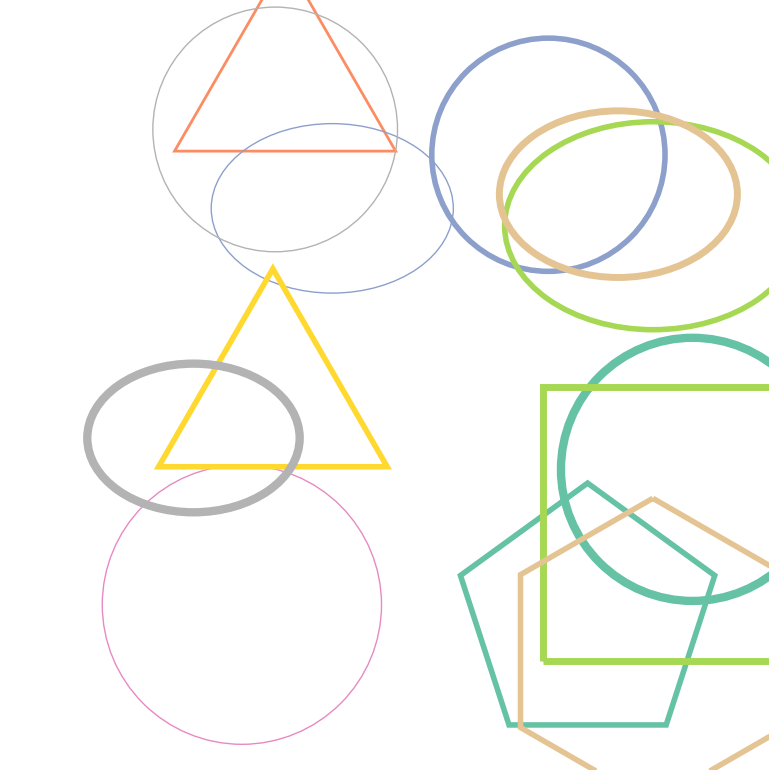[{"shape": "circle", "thickness": 3, "radius": 0.85, "center": [0.899, 0.39]}, {"shape": "pentagon", "thickness": 2, "radius": 0.87, "center": [0.763, 0.199]}, {"shape": "triangle", "thickness": 1, "radius": 0.83, "center": [0.37, 0.887]}, {"shape": "circle", "thickness": 2, "radius": 0.76, "center": [0.712, 0.799]}, {"shape": "oval", "thickness": 0.5, "radius": 0.79, "center": [0.432, 0.729]}, {"shape": "circle", "thickness": 0.5, "radius": 0.91, "center": [0.314, 0.215]}, {"shape": "square", "thickness": 2.5, "radius": 0.89, "center": [0.882, 0.319]}, {"shape": "oval", "thickness": 2, "radius": 0.96, "center": [0.848, 0.707]}, {"shape": "triangle", "thickness": 2, "radius": 0.86, "center": [0.354, 0.48]}, {"shape": "oval", "thickness": 2.5, "radius": 0.77, "center": [0.803, 0.748]}, {"shape": "hexagon", "thickness": 2, "radius": 0.99, "center": [0.848, 0.154]}, {"shape": "circle", "thickness": 0.5, "radius": 0.79, "center": [0.357, 0.832]}, {"shape": "oval", "thickness": 3, "radius": 0.69, "center": [0.251, 0.431]}]